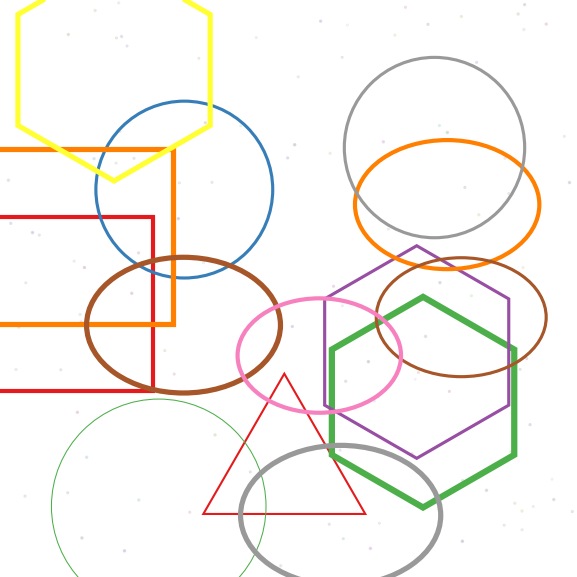[{"shape": "square", "thickness": 2, "radius": 0.75, "center": [0.115, 0.473]}, {"shape": "triangle", "thickness": 1, "radius": 0.81, "center": [0.492, 0.19]}, {"shape": "circle", "thickness": 1.5, "radius": 0.77, "center": [0.319, 0.671]}, {"shape": "circle", "thickness": 0.5, "radius": 0.93, "center": [0.275, 0.122]}, {"shape": "hexagon", "thickness": 3, "radius": 0.91, "center": [0.733, 0.303]}, {"shape": "hexagon", "thickness": 1.5, "radius": 0.92, "center": [0.722, 0.39]}, {"shape": "oval", "thickness": 2, "radius": 0.8, "center": [0.774, 0.645]}, {"shape": "square", "thickness": 2.5, "radius": 0.76, "center": [0.147, 0.59]}, {"shape": "hexagon", "thickness": 2.5, "radius": 0.96, "center": [0.198, 0.878]}, {"shape": "oval", "thickness": 1.5, "radius": 0.74, "center": [0.799, 0.45]}, {"shape": "oval", "thickness": 2.5, "radius": 0.84, "center": [0.318, 0.436]}, {"shape": "oval", "thickness": 2, "radius": 0.71, "center": [0.553, 0.383]}, {"shape": "circle", "thickness": 1.5, "radius": 0.78, "center": [0.752, 0.744]}, {"shape": "oval", "thickness": 2.5, "radius": 0.87, "center": [0.59, 0.107]}]